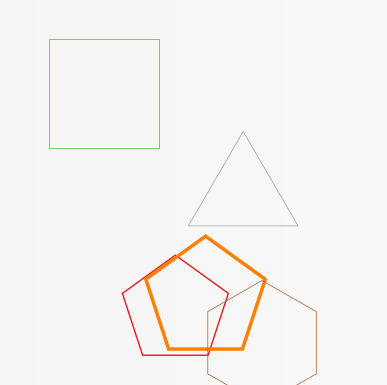[{"shape": "pentagon", "thickness": 1, "radius": 0.72, "center": [0.453, 0.194]}, {"shape": "square", "thickness": 0.5, "radius": 0.71, "center": [0.269, 0.757]}, {"shape": "pentagon", "thickness": 2.5, "radius": 0.81, "center": [0.53, 0.225]}, {"shape": "hexagon", "thickness": 0.5, "radius": 0.81, "center": [0.676, 0.11]}, {"shape": "triangle", "thickness": 0.5, "radius": 0.82, "center": [0.628, 0.495]}]